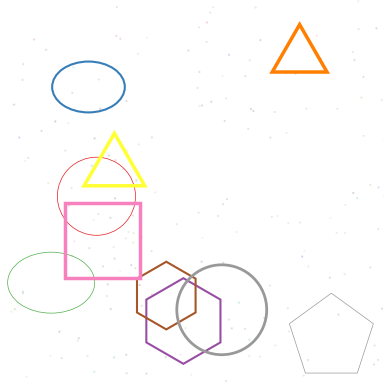[{"shape": "circle", "thickness": 0.5, "radius": 0.51, "center": [0.251, 0.49]}, {"shape": "oval", "thickness": 1.5, "radius": 0.47, "center": [0.23, 0.774]}, {"shape": "oval", "thickness": 0.5, "radius": 0.57, "center": [0.133, 0.266]}, {"shape": "hexagon", "thickness": 1.5, "radius": 0.56, "center": [0.476, 0.166]}, {"shape": "triangle", "thickness": 2.5, "radius": 0.41, "center": [0.778, 0.854]}, {"shape": "triangle", "thickness": 2.5, "radius": 0.45, "center": [0.297, 0.563]}, {"shape": "hexagon", "thickness": 1.5, "radius": 0.44, "center": [0.432, 0.232]}, {"shape": "square", "thickness": 2.5, "radius": 0.48, "center": [0.266, 0.375]}, {"shape": "circle", "thickness": 2, "radius": 0.58, "center": [0.576, 0.195]}, {"shape": "pentagon", "thickness": 0.5, "radius": 0.57, "center": [0.861, 0.124]}]